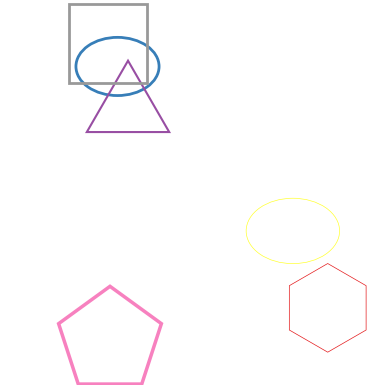[{"shape": "hexagon", "thickness": 0.5, "radius": 0.58, "center": [0.851, 0.2]}, {"shape": "oval", "thickness": 2, "radius": 0.54, "center": [0.305, 0.827]}, {"shape": "triangle", "thickness": 1.5, "radius": 0.62, "center": [0.333, 0.719]}, {"shape": "oval", "thickness": 0.5, "radius": 0.61, "center": [0.761, 0.4]}, {"shape": "pentagon", "thickness": 2.5, "radius": 0.7, "center": [0.286, 0.116]}, {"shape": "square", "thickness": 2, "radius": 0.51, "center": [0.28, 0.887]}]